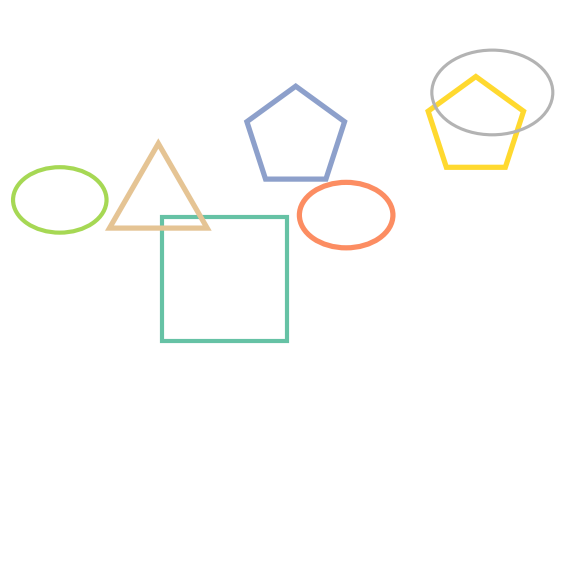[{"shape": "square", "thickness": 2, "radius": 0.54, "center": [0.389, 0.516]}, {"shape": "oval", "thickness": 2.5, "radius": 0.4, "center": [0.599, 0.627]}, {"shape": "pentagon", "thickness": 2.5, "radius": 0.44, "center": [0.512, 0.761]}, {"shape": "oval", "thickness": 2, "radius": 0.4, "center": [0.104, 0.653]}, {"shape": "pentagon", "thickness": 2.5, "radius": 0.43, "center": [0.824, 0.78]}, {"shape": "triangle", "thickness": 2.5, "radius": 0.49, "center": [0.274, 0.653]}, {"shape": "oval", "thickness": 1.5, "radius": 0.52, "center": [0.852, 0.839]}]